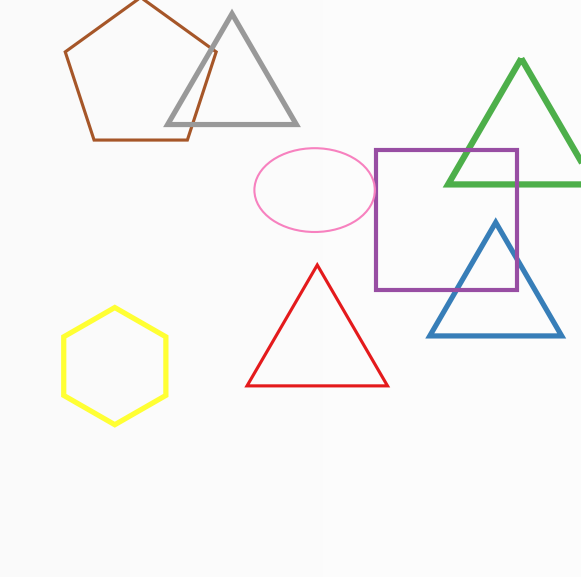[{"shape": "triangle", "thickness": 1.5, "radius": 0.7, "center": [0.546, 0.401]}, {"shape": "triangle", "thickness": 2.5, "radius": 0.66, "center": [0.853, 0.483]}, {"shape": "triangle", "thickness": 3, "radius": 0.73, "center": [0.897, 0.752]}, {"shape": "square", "thickness": 2, "radius": 0.61, "center": [0.768, 0.619]}, {"shape": "hexagon", "thickness": 2.5, "radius": 0.51, "center": [0.198, 0.365]}, {"shape": "pentagon", "thickness": 1.5, "radius": 0.68, "center": [0.242, 0.867]}, {"shape": "oval", "thickness": 1, "radius": 0.52, "center": [0.541, 0.67]}, {"shape": "triangle", "thickness": 2.5, "radius": 0.64, "center": [0.399, 0.847]}]